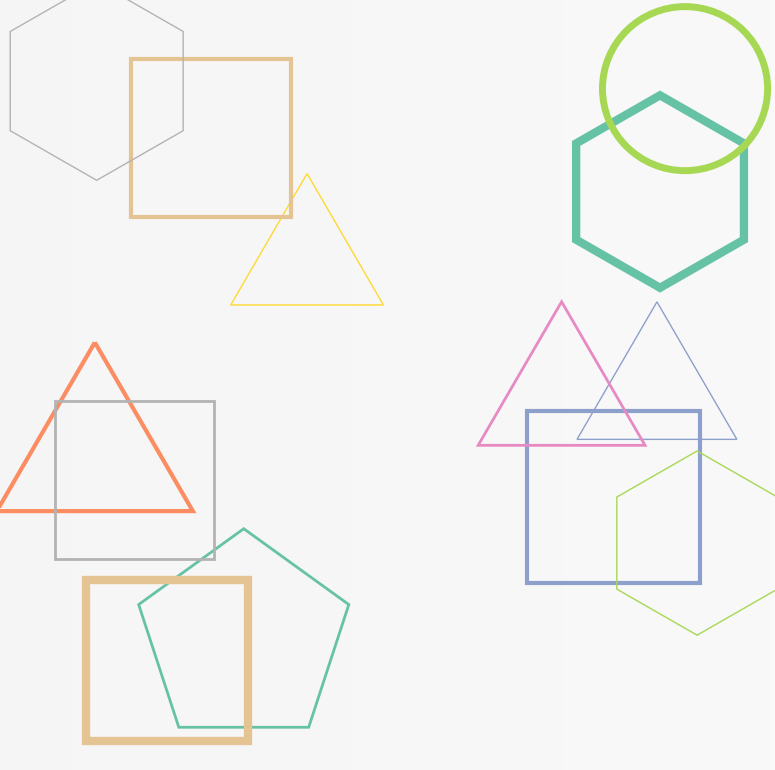[{"shape": "pentagon", "thickness": 1, "radius": 0.71, "center": [0.315, 0.171]}, {"shape": "hexagon", "thickness": 3, "radius": 0.63, "center": [0.852, 0.751]}, {"shape": "triangle", "thickness": 1.5, "radius": 0.73, "center": [0.122, 0.409]}, {"shape": "triangle", "thickness": 0.5, "radius": 0.6, "center": [0.848, 0.489]}, {"shape": "square", "thickness": 1.5, "radius": 0.56, "center": [0.791, 0.355]}, {"shape": "triangle", "thickness": 1, "radius": 0.62, "center": [0.725, 0.484]}, {"shape": "circle", "thickness": 2.5, "radius": 0.53, "center": [0.884, 0.885]}, {"shape": "hexagon", "thickness": 0.5, "radius": 0.6, "center": [0.899, 0.295]}, {"shape": "triangle", "thickness": 0.5, "radius": 0.57, "center": [0.396, 0.661]}, {"shape": "square", "thickness": 3, "radius": 0.52, "center": [0.215, 0.142]}, {"shape": "square", "thickness": 1.5, "radius": 0.51, "center": [0.272, 0.821]}, {"shape": "hexagon", "thickness": 0.5, "radius": 0.64, "center": [0.125, 0.895]}, {"shape": "square", "thickness": 1, "radius": 0.51, "center": [0.173, 0.377]}]